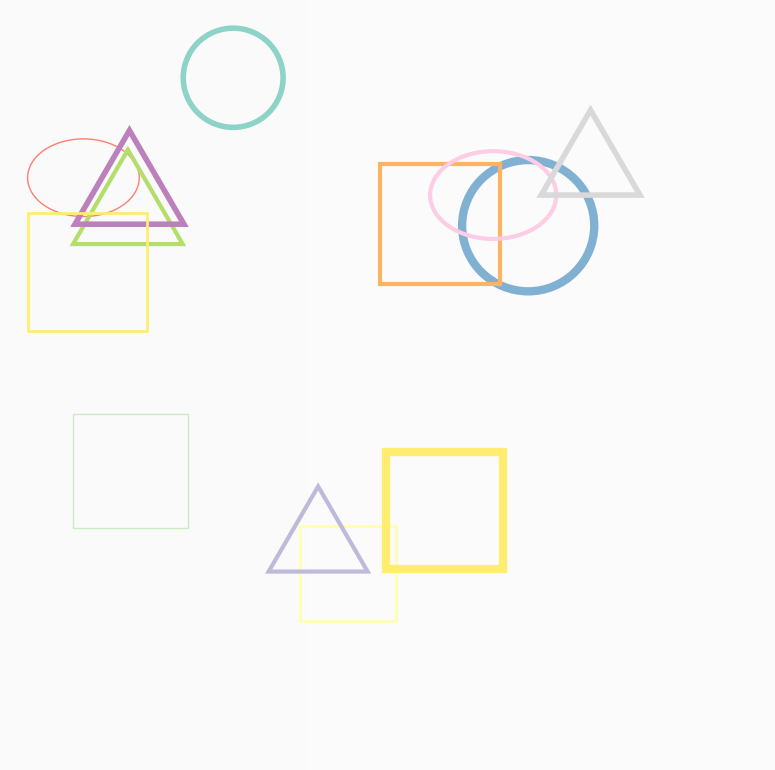[{"shape": "circle", "thickness": 2, "radius": 0.32, "center": [0.301, 0.899]}, {"shape": "square", "thickness": 1, "radius": 0.31, "center": [0.449, 0.255]}, {"shape": "triangle", "thickness": 1.5, "radius": 0.37, "center": [0.41, 0.295]}, {"shape": "oval", "thickness": 0.5, "radius": 0.36, "center": [0.108, 0.769]}, {"shape": "circle", "thickness": 3, "radius": 0.43, "center": [0.682, 0.707]}, {"shape": "square", "thickness": 1.5, "radius": 0.39, "center": [0.568, 0.709]}, {"shape": "triangle", "thickness": 1.5, "radius": 0.41, "center": [0.165, 0.724]}, {"shape": "oval", "thickness": 1.5, "radius": 0.41, "center": [0.636, 0.747]}, {"shape": "triangle", "thickness": 2, "radius": 0.37, "center": [0.762, 0.783]}, {"shape": "triangle", "thickness": 2, "radius": 0.41, "center": [0.167, 0.749]}, {"shape": "square", "thickness": 0.5, "radius": 0.37, "center": [0.168, 0.389]}, {"shape": "square", "thickness": 3, "radius": 0.38, "center": [0.573, 0.337]}, {"shape": "square", "thickness": 1, "radius": 0.38, "center": [0.113, 0.647]}]